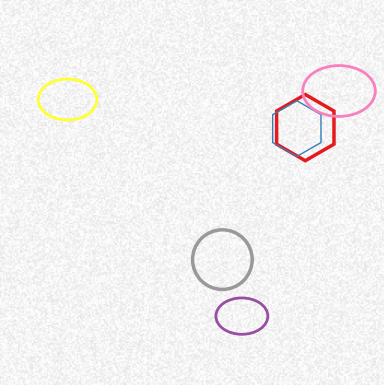[{"shape": "hexagon", "thickness": 2.5, "radius": 0.43, "center": [0.793, 0.669]}, {"shape": "hexagon", "thickness": 1, "radius": 0.36, "center": [0.771, 0.666]}, {"shape": "oval", "thickness": 2, "radius": 0.34, "center": [0.628, 0.179]}, {"shape": "oval", "thickness": 2, "radius": 0.38, "center": [0.175, 0.741]}, {"shape": "oval", "thickness": 2, "radius": 0.47, "center": [0.881, 0.764]}, {"shape": "circle", "thickness": 2.5, "radius": 0.39, "center": [0.578, 0.326]}]